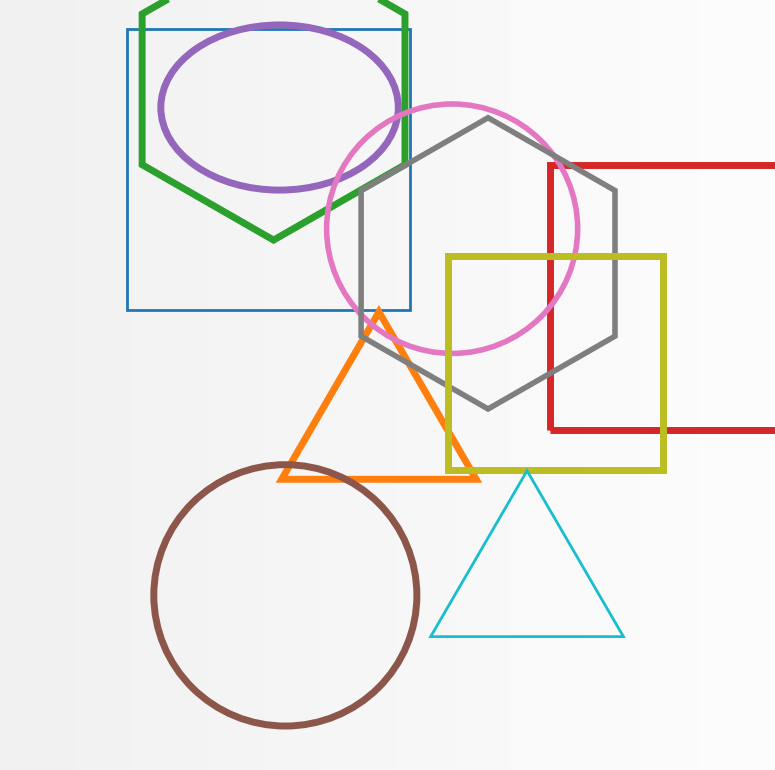[{"shape": "square", "thickness": 1, "radius": 0.91, "center": [0.346, 0.78]}, {"shape": "triangle", "thickness": 2.5, "radius": 0.72, "center": [0.489, 0.45]}, {"shape": "hexagon", "thickness": 2.5, "radius": 0.98, "center": [0.353, 0.884]}, {"shape": "square", "thickness": 2.5, "radius": 0.86, "center": [0.882, 0.613]}, {"shape": "oval", "thickness": 2.5, "radius": 0.77, "center": [0.361, 0.86]}, {"shape": "circle", "thickness": 2.5, "radius": 0.85, "center": [0.368, 0.227]}, {"shape": "circle", "thickness": 2, "radius": 0.81, "center": [0.583, 0.703]}, {"shape": "hexagon", "thickness": 2, "radius": 0.95, "center": [0.63, 0.658]}, {"shape": "square", "thickness": 2.5, "radius": 0.69, "center": [0.717, 0.529]}, {"shape": "triangle", "thickness": 1, "radius": 0.72, "center": [0.68, 0.245]}]